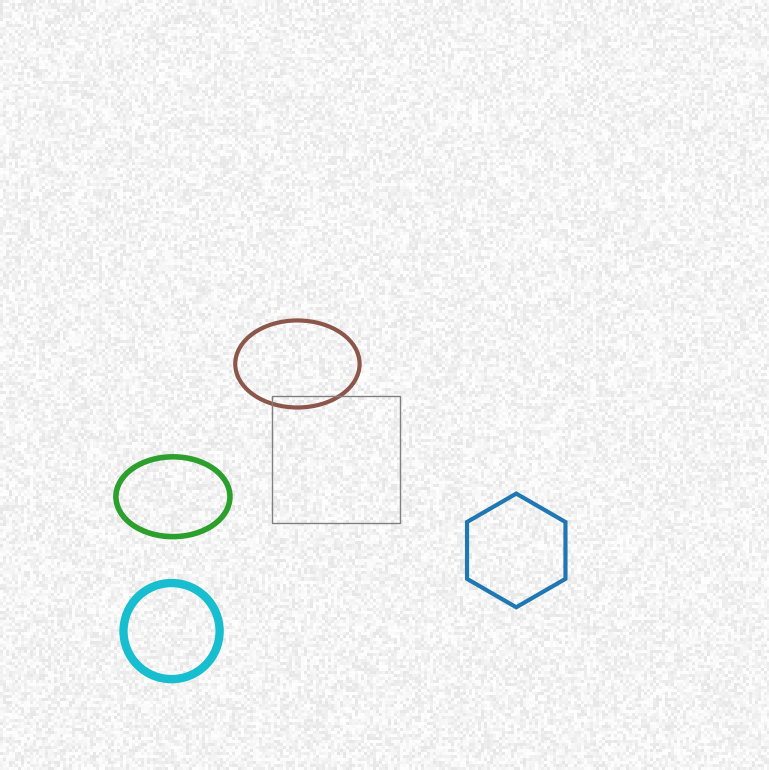[{"shape": "hexagon", "thickness": 1.5, "radius": 0.37, "center": [0.67, 0.285]}, {"shape": "oval", "thickness": 2, "radius": 0.37, "center": [0.225, 0.355]}, {"shape": "oval", "thickness": 1.5, "radius": 0.4, "center": [0.386, 0.527]}, {"shape": "square", "thickness": 0.5, "radius": 0.41, "center": [0.436, 0.403]}, {"shape": "circle", "thickness": 3, "radius": 0.31, "center": [0.223, 0.18]}]